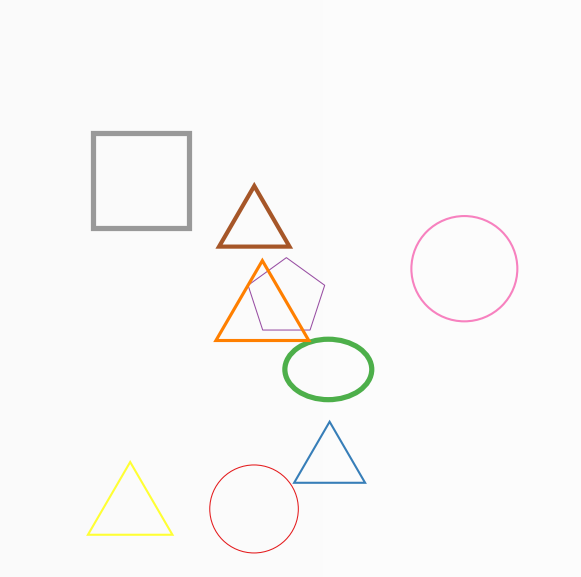[{"shape": "circle", "thickness": 0.5, "radius": 0.38, "center": [0.437, 0.118]}, {"shape": "triangle", "thickness": 1, "radius": 0.35, "center": [0.567, 0.198]}, {"shape": "oval", "thickness": 2.5, "radius": 0.37, "center": [0.565, 0.359]}, {"shape": "pentagon", "thickness": 0.5, "radius": 0.35, "center": [0.493, 0.484]}, {"shape": "triangle", "thickness": 1.5, "radius": 0.46, "center": [0.451, 0.456]}, {"shape": "triangle", "thickness": 1, "radius": 0.42, "center": [0.224, 0.115]}, {"shape": "triangle", "thickness": 2, "radius": 0.35, "center": [0.437, 0.607]}, {"shape": "circle", "thickness": 1, "radius": 0.46, "center": [0.799, 0.534]}, {"shape": "square", "thickness": 2.5, "radius": 0.41, "center": [0.243, 0.686]}]